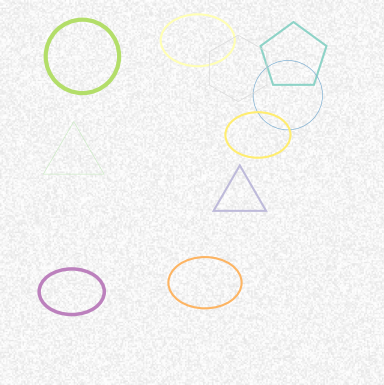[{"shape": "pentagon", "thickness": 1.5, "radius": 0.45, "center": [0.762, 0.853]}, {"shape": "oval", "thickness": 1.5, "radius": 0.48, "center": [0.514, 0.895]}, {"shape": "triangle", "thickness": 1.5, "radius": 0.39, "center": [0.623, 0.492]}, {"shape": "circle", "thickness": 0.5, "radius": 0.45, "center": [0.748, 0.753]}, {"shape": "oval", "thickness": 1.5, "radius": 0.48, "center": [0.532, 0.266]}, {"shape": "circle", "thickness": 3, "radius": 0.48, "center": [0.214, 0.854]}, {"shape": "hexagon", "thickness": 0.5, "radius": 0.43, "center": [0.618, 0.822]}, {"shape": "oval", "thickness": 2.5, "radius": 0.42, "center": [0.186, 0.242]}, {"shape": "triangle", "thickness": 0.5, "radius": 0.46, "center": [0.191, 0.593]}, {"shape": "oval", "thickness": 1.5, "radius": 0.42, "center": [0.67, 0.649]}]